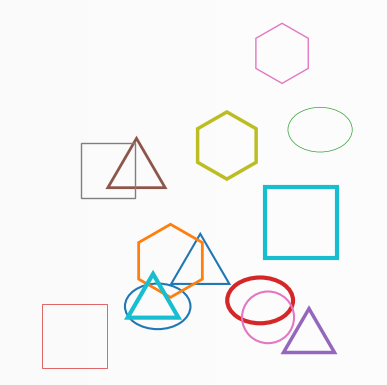[{"shape": "triangle", "thickness": 1.5, "radius": 0.43, "center": [0.517, 0.306]}, {"shape": "oval", "thickness": 1.5, "radius": 0.42, "center": [0.407, 0.204]}, {"shape": "hexagon", "thickness": 2, "radius": 0.47, "center": [0.44, 0.323]}, {"shape": "oval", "thickness": 0.5, "radius": 0.41, "center": [0.826, 0.663]}, {"shape": "oval", "thickness": 3, "radius": 0.42, "center": [0.671, 0.22]}, {"shape": "square", "thickness": 0.5, "radius": 0.42, "center": [0.192, 0.128]}, {"shape": "triangle", "thickness": 2.5, "radius": 0.38, "center": [0.797, 0.122]}, {"shape": "triangle", "thickness": 2, "radius": 0.43, "center": [0.352, 0.555]}, {"shape": "circle", "thickness": 1.5, "radius": 0.34, "center": [0.692, 0.176]}, {"shape": "hexagon", "thickness": 1, "radius": 0.39, "center": [0.728, 0.861]}, {"shape": "square", "thickness": 1, "radius": 0.35, "center": [0.279, 0.558]}, {"shape": "hexagon", "thickness": 2.5, "radius": 0.44, "center": [0.585, 0.622]}, {"shape": "triangle", "thickness": 3, "radius": 0.38, "center": [0.395, 0.213]}, {"shape": "square", "thickness": 3, "radius": 0.46, "center": [0.776, 0.423]}]